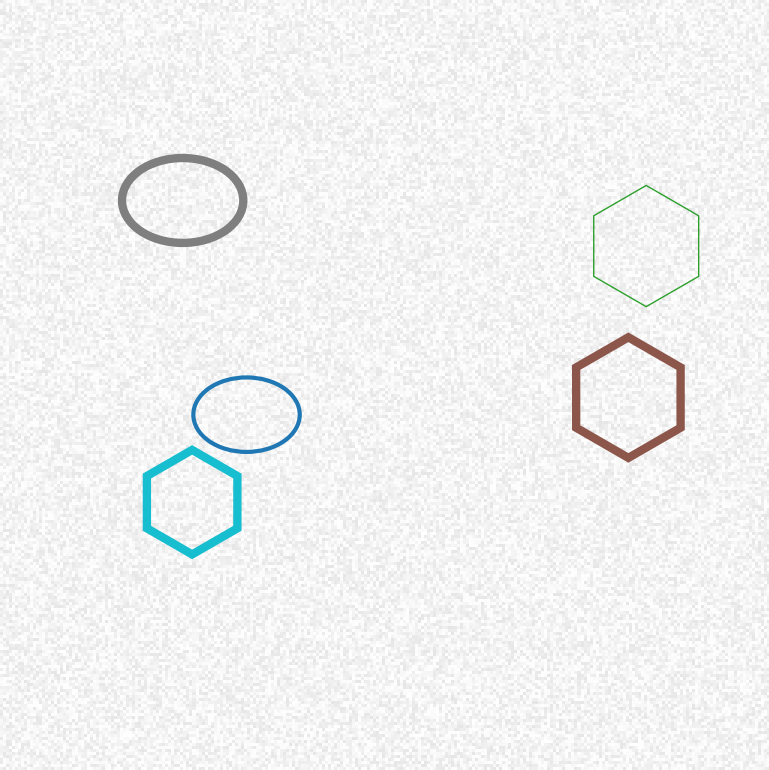[{"shape": "oval", "thickness": 1.5, "radius": 0.35, "center": [0.32, 0.461]}, {"shape": "hexagon", "thickness": 0.5, "radius": 0.39, "center": [0.839, 0.68]}, {"shape": "hexagon", "thickness": 3, "radius": 0.39, "center": [0.816, 0.484]}, {"shape": "oval", "thickness": 3, "radius": 0.39, "center": [0.237, 0.74]}, {"shape": "hexagon", "thickness": 3, "radius": 0.34, "center": [0.25, 0.348]}]